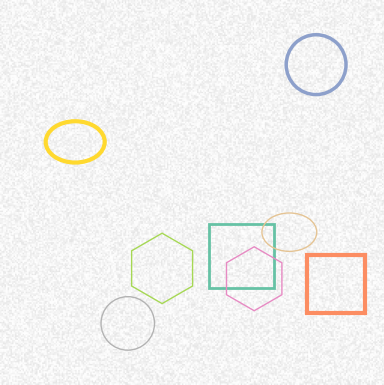[{"shape": "square", "thickness": 2, "radius": 0.42, "center": [0.628, 0.335]}, {"shape": "square", "thickness": 3, "radius": 0.38, "center": [0.872, 0.263]}, {"shape": "circle", "thickness": 2.5, "radius": 0.39, "center": [0.821, 0.832]}, {"shape": "hexagon", "thickness": 1, "radius": 0.42, "center": [0.66, 0.276]}, {"shape": "hexagon", "thickness": 1, "radius": 0.46, "center": [0.421, 0.303]}, {"shape": "oval", "thickness": 3, "radius": 0.38, "center": [0.195, 0.631]}, {"shape": "oval", "thickness": 1, "radius": 0.36, "center": [0.752, 0.397]}, {"shape": "circle", "thickness": 1, "radius": 0.35, "center": [0.332, 0.16]}]